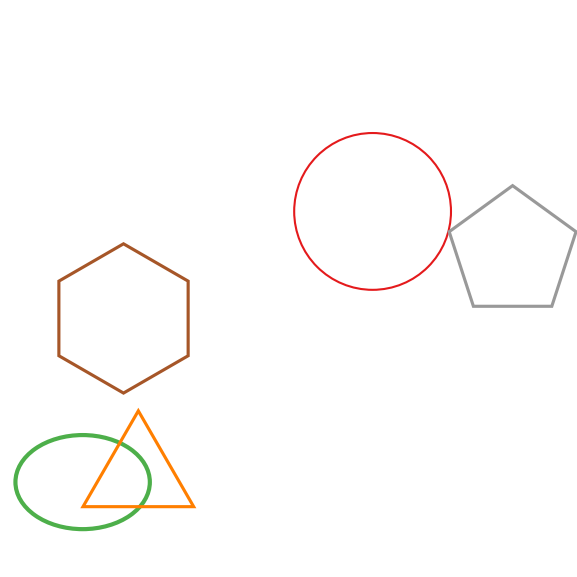[{"shape": "circle", "thickness": 1, "radius": 0.68, "center": [0.645, 0.633]}, {"shape": "oval", "thickness": 2, "radius": 0.58, "center": [0.143, 0.164]}, {"shape": "triangle", "thickness": 1.5, "radius": 0.55, "center": [0.24, 0.177]}, {"shape": "hexagon", "thickness": 1.5, "radius": 0.65, "center": [0.214, 0.448]}, {"shape": "pentagon", "thickness": 1.5, "radius": 0.58, "center": [0.888, 0.562]}]